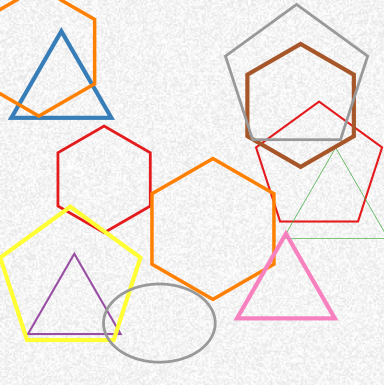[{"shape": "pentagon", "thickness": 1.5, "radius": 0.86, "center": [0.829, 0.564]}, {"shape": "hexagon", "thickness": 2, "radius": 0.69, "center": [0.27, 0.534]}, {"shape": "triangle", "thickness": 3, "radius": 0.75, "center": [0.159, 0.769]}, {"shape": "triangle", "thickness": 0.5, "radius": 0.79, "center": [0.872, 0.459]}, {"shape": "triangle", "thickness": 1.5, "radius": 0.69, "center": [0.193, 0.202]}, {"shape": "hexagon", "thickness": 2.5, "radius": 0.91, "center": [0.553, 0.405]}, {"shape": "hexagon", "thickness": 2.5, "radius": 0.84, "center": [0.101, 0.866]}, {"shape": "pentagon", "thickness": 3, "radius": 0.96, "center": [0.183, 0.272]}, {"shape": "hexagon", "thickness": 3, "radius": 0.8, "center": [0.781, 0.726]}, {"shape": "triangle", "thickness": 3, "radius": 0.73, "center": [0.743, 0.246]}, {"shape": "oval", "thickness": 2, "radius": 0.73, "center": [0.414, 0.161]}, {"shape": "pentagon", "thickness": 2, "radius": 0.97, "center": [0.77, 0.794]}]